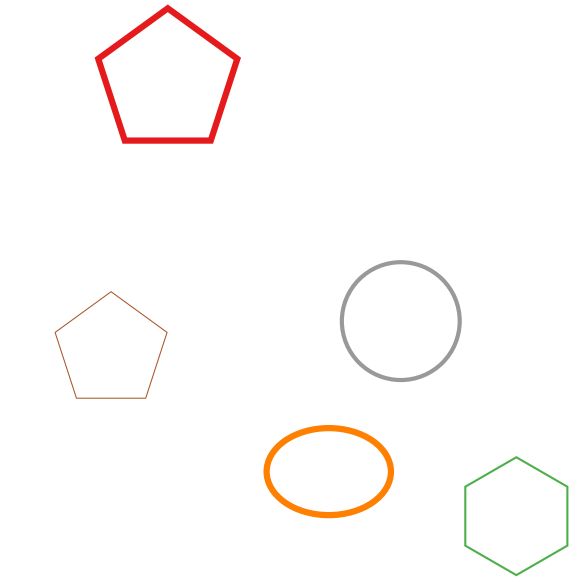[{"shape": "pentagon", "thickness": 3, "radius": 0.63, "center": [0.291, 0.858]}, {"shape": "hexagon", "thickness": 1, "radius": 0.51, "center": [0.894, 0.105]}, {"shape": "oval", "thickness": 3, "radius": 0.54, "center": [0.569, 0.182]}, {"shape": "pentagon", "thickness": 0.5, "radius": 0.51, "center": [0.192, 0.392]}, {"shape": "circle", "thickness": 2, "radius": 0.51, "center": [0.694, 0.443]}]